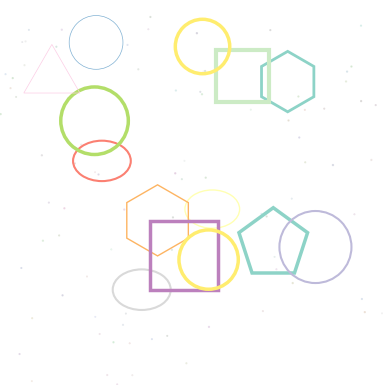[{"shape": "hexagon", "thickness": 2, "radius": 0.39, "center": [0.747, 0.788]}, {"shape": "pentagon", "thickness": 2.5, "radius": 0.47, "center": [0.71, 0.367]}, {"shape": "oval", "thickness": 1, "radius": 0.36, "center": [0.551, 0.457]}, {"shape": "circle", "thickness": 1.5, "radius": 0.47, "center": [0.819, 0.358]}, {"shape": "oval", "thickness": 1.5, "radius": 0.37, "center": [0.265, 0.582]}, {"shape": "circle", "thickness": 0.5, "radius": 0.35, "center": [0.25, 0.89]}, {"shape": "hexagon", "thickness": 1, "radius": 0.46, "center": [0.409, 0.428]}, {"shape": "circle", "thickness": 2.5, "radius": 0.44, "center": [0.246, 0.686]}, {"shape": "triangle", "thickness": 0.5, "radius": 0.42, "center": [0.135, 0.8]}, {"shape": "oval", "thickness": 1.5, "radius": 0.38, "center": [0.368, 0.248]}, {"shape": "square", "thickness": 2.5, "radius": 0.44, "center": [0.478, 0.336]}, {"shape": "square", "thickness": 3, "radius": 0.34, "center": [0.629, 0.803]}, {"shape": "circle", "thickness": 2.5, "radius": 0.35, "center": [0.526, 0.879]}, {"shape": "circle", "thickness": 2.5, "radius": 0.39, "center": [0.542, 0.326]}]